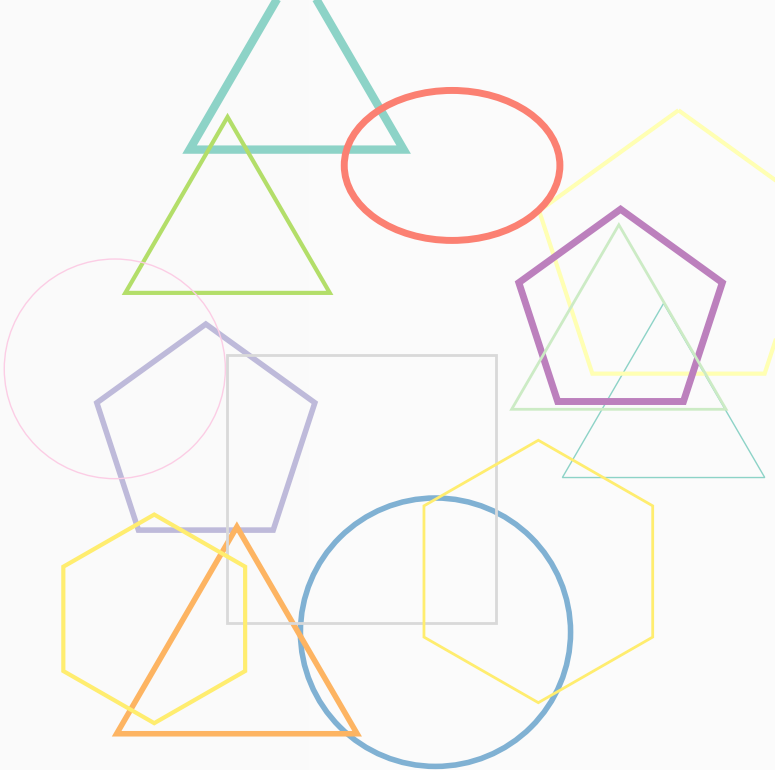[{"shape": "triangle", "thickness": 0.5, "radius": 0.75, "center": [0.856, 0.455]}, {"shape": "triangle", "thickness": 3, "radius": 0.8, "center": [0.383, 0.885]}, {"shape": "pentagon", "thickness": 1.5, "radius": 0.95, "center": [0.875, 0.668]}, {"shape": "pentagon", "thickness": 2, "radius": 0.74, "center": [0.266, 0.431]}, {"shape": "oval", "thickness": 2.5, "radius": 0.7, "center": [0.583, 0.785]}, {"shape": "circle", "thickness": 2, "radius": 0.87, "center": [0.562, 0.179]}, {"shape": "triangle", "thickness": 2, "radius": 0.9, "center": [0.306, 0.137]}, {"shape": "triangle", "thickness": 1.5, "radius": 0.76, "center": [0.294, 0.696]}, {"shape": "circle", "thickness": 0.5, "radius": 0.71, "center": [0.148, 0.521]}, {"shape": "square", "thickness": 1, "radius": 0.87, "center": [0.467, 0.365]}, {"shape": "pentagon", "thickness": 2.5, "radius": 0.69, "center": [0.801, 0.59]}, {"shape": "triangle", "thickness": 1, "radius": 0.8, "center": [0.799, 0.548]}, {"shape": "hexagon", "thickness": 1, "radius": 0.85, "center": [0.695, 0.258]}, {"shape": "hexagon", "thickness": 1.5, "radius": 0.68, "center": [0.199, 0.196]}]